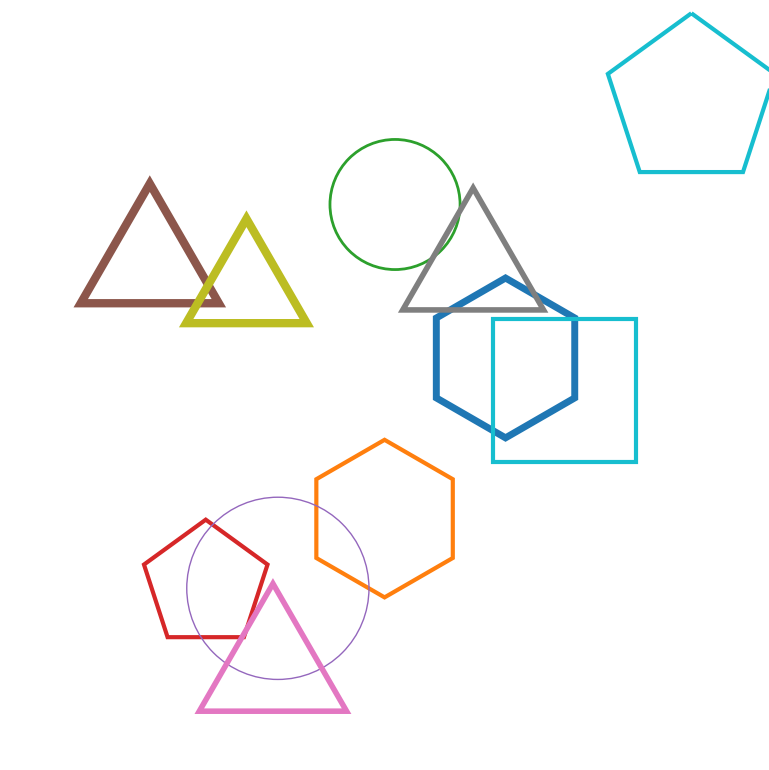[{"shape": "hexagon", "thickness": 2.5, "radius": 0.52, "center": [0.657, 0.535]}, {"shape": "hexagon", "thickness": 1.5, "radius": 0.51, "center": [0.499, 0.326]}, {"shape": "circle", "thickness": 1, "radius": 0.42, "center": [0.513, 0.734]}, {"shape": "pentagon", "thickness": 1.5, "radius": 0.42, "center": [0.267, 0.241]}, {"shape": "circle", "thickness": 0.5, "radius": 0.59, "center": [0.361, 0.236]}, {"shape": "triangle", "thickness": 3, "radius": 0.52, "center": [0.195, 0.658]}, {"shape": "triangle", "thickness": 2, "radius": 0.55, "center": [0.354, 0.132]}, {"shape": "triangle", "thickness": 2, "radius": 0.53, "center": [0.614, 0.65]}, {"shape": "triangle", "thickness": 3, "radius": 0.45, "center": [0.32, 0.626]}, {"shape": "pentagon", "thickness": 1.5, "radius": 0.57, "center": [0.898, 0.869]}, {"shape": "square", "thickness": 1.5, "radius": 0.46, "center": [0.733, 0.493]}]